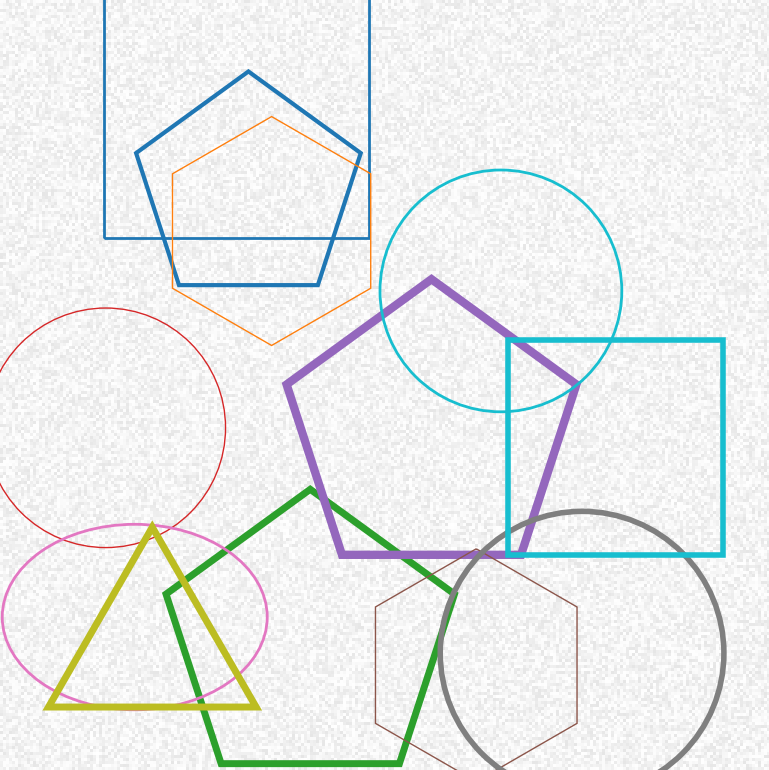[{"shape": "pentagon", "thickness": 1.5, "radius": 0.77, "center": [0.323, 0.754]}, {"shape": "square", "thickness": 1, "radius": 0.86, "center": [0.308, 0.863]}, {"shape": "hexagon", "thickness": 0.5, "radius": 0.74, "center": [0.353, 0.7]}, {"shape": "pentagon", "thickness": 2.5, "radius": 0.98, "center": [0.403, 0.168]}, {"shape": "circle", "thickness": 0.5, "radius": 0.78, "center": [0.137, 0.444]}, {"shape": "pentagon", "thickness": 3, "radius": 0.99, "center": [0.56, 0.44]}, {"shape": "hexagon", "thickness": 0.5, "radius": 0.76, "center": [0.619, 0.136]}, {"shape": "oval", "thickness": 1, "radius": 0.86, "center": [0.175, 0.199]}, {"shape": "circle", "thickness": 2, "radius": 0.92, "center": [0.756, 0.152]}, {"shape": "triangle", "thickness": 2.5, "radius": 0.78, "center": [0.198, 0.16]}, {"shape": "square", "thickness": 2, "radius": 0.7, "center": [0.8, 0.419]}, {"shape": "circle", "thickness": 1, "radius": 0.79, "center": [0.651, 0.622]}]